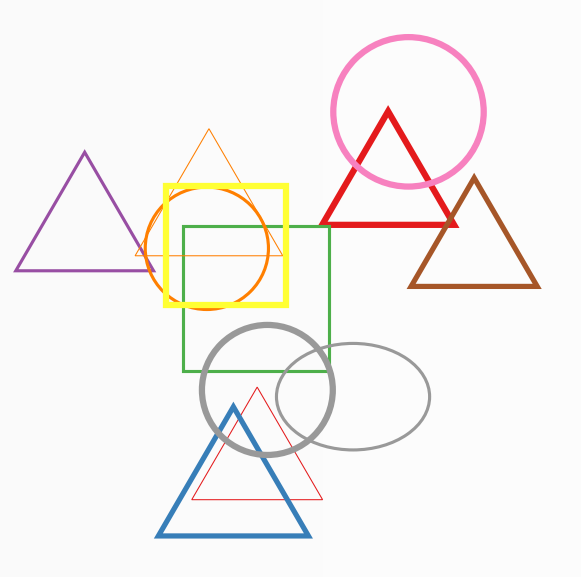[{"shape": "triangle", "thickness": 3, "radius": 0.66, "center": [0.668, 0.675]}, {"shape": "triangle", "thickness": 0.5, "radius": 0.65, "center": [0.442, 0.199]}, {"shape": "triangle", "thickness": 2.5, "radius": 0.75, "center": [0.402, 0.146]}, {"shape": "square", "thickness": 1.5, "radius": 0.63, "center": [0.44, 0.482]}, {"shape": "triangle", "thickness": 1.5, "radius": 0.68, "center": [0.146, 0.599]}, {"shape": "triangle", "thickness": 0.5, "radius": 0.73, "center": [0.359, 0.63]}, {"shape": "circle", "thickness": 1.5, "radius": 0.53, "center": [0.356, 0.569]}, {"shape": "square", "thickness": 3, "radius": 0.51, "center": [0.389, 0.574]}, {"shape": "triangle", "thickness": 2.5, "radius": 0.63, "center": [0.816, 0.566]}, {"shape": "circle", "thickness": 3, "radius": 0.65, "center": [0.703, 0.805]}, {"shape": "circle", "thickness": 3, "radius": 0.56, "center": [0.46, 0.324]}, {"shape": "oval", "thickness": 1.5, "radius": 0.66, "center": [0.607, 0.312]}]